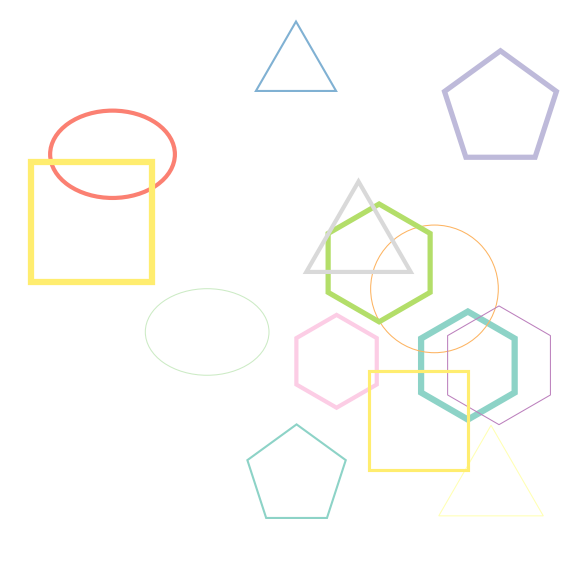[{"shape": "hexagon", "thickness": 3, "radius": 0.47, "center": [0.81, 0.366]}, {"shape": "pentagon", "thickness": 1, "radius": 0.45, "center": [0.514, 0.175]}, {"shape": "triangle", "thickness": 0.5, "radius": 0.52, "center": [0.85, 0.158]}, {"shape": "pentagon", "thickness": 2.5, "radius": 0.51, "center": [0.867, 0.809]}, {"shape": "oval", "thickness": 2, "radius": 0.54, "center": [0.195, 0.732]}, {"shape": "triangle", "thickness": 1, "radius": 0.4, "center": [0.513, 0.882]}, {"shape": "circle", "thickness": 0.5, "radius": 0.55, "center": [0.752, 0.499]}, {"shape": "hexagon", "thickness": 2.5, "radius": 0.51, "center": [0.657, 0.544]}, {"shape": "hexagon", "thickness": 2, "radius": 0.4, "center": [0.583, 0.373]}, {"shape": "triangle", "thickness": 2, "radius": 0.52, "center": [0.621, 0.58]}, {"shape": "hexagon", "thickness": 0.5, "radius": 0.51, "center": [0.864, 0.367]}, {"shape": "oval", "thickness": 0.5, "radius": 0.54, "center": [0.359, 0.424]}, {"shape": "square", "thickness": 1.5, "radius": 0.43, "center": [0.725, 0.271]}, {"shape": "square", "thickness": 3, "radius": 0.52, "center": [0.159, 0.615]}]